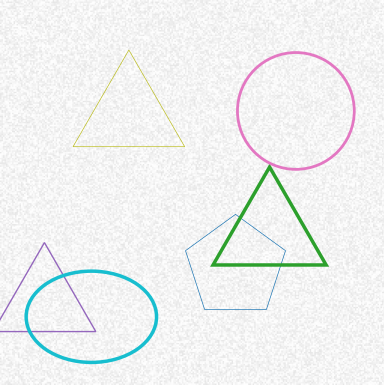[{"shape": "pentagon", "thickness": 0.5, "radius": 0.68, "center": [0.612, 0.307]}, {"shape": "triangle", "thickness": 2.5, "radius": 0.85, "center": [0.7, 0.397]}, {"shape": "triangle", "thickness": 1, "radius": 0.77, "center": [0.115, 0.216]}, {"shape": "circle", "thickness": 2, "radius": 0.76, "center": [0.768, 0.712]}, {"shape": "triangle", "thickness": 0.5, "radius": 0.84, "center": [0.335, 0.703]}, {"shape": "oval", "thickness": 2.5, "radius": 0.85, "center": [0.237, 0.177]}]